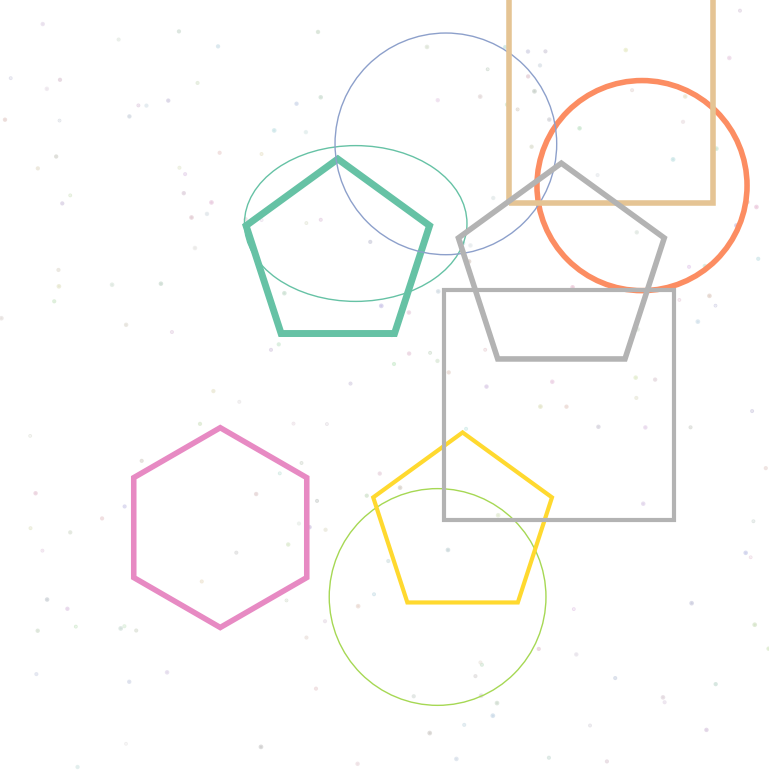[{"shape": "oval", "thickness": 0.5, "radius": 0.72, "center": [0.462, 0.71]}, {"shape": "pentagon", "thickness": 2.5, "radius": 0.63, "center": [0.439, 0.668]}, {"shape": "circle", "thickness": 2, "radius": 0.68, "center": [0.834, 0.759]}, {"shape": "circle", "thickness": 0.5, "radius": 0.72, "center": [0.579, 0.813]}, {"shape": "hexagon", "thickness": 2, "radius": 0.65, "center": [0.286, 0.315]}, {"shape": "circle", "thickness": 0.5, "radius": 0.7, "center": [0.568, 0.225]}, {"shape": "pentagon", "thickness": 1.5, "radius": 0.61, "center": [0.601, 0.316]}, {"shape": "square", "thickness": 2, "radius": 0.66, "center": [0.794, 0.869]}, {"shape": "pentagon", "thickness": 2, "radius": 0.7, "center": [0.729, 0.648]}, {"shape": "square", "thickness": 1.5, "radius": 0.75, "center": [0.726, 0.474]}]